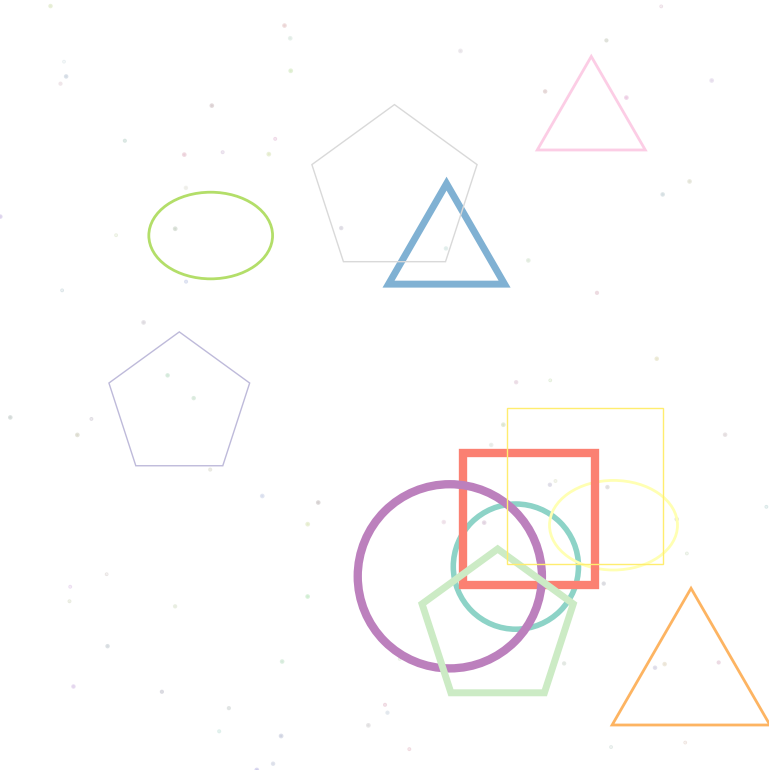[{"shape": "circle", "thickness": 2, "radius": 0.41, "center": [0.67, 0.264]}, {"shape": "oval", "thickness": 1, "radius": 0.42, "center": [0.797, 0.318]}, {"shape": "pentagon", "thickness": 0.5, "radius": 0.48, "center": [0.233, 0.473]}, {"shape": "square", "thickness": 3, "radius": 0.43, "center": [0.687, 0.325]}, {"shape": "triangle", "thickness": 2.5, "radius": 0.44, "center": [0.58, 0.674]}, {"shape": "triangle", "thickness": 1, "radius": 0.59, "center": [0.897, 0.118]}, {"shape": "oval", "thickness": 1, "radius": 0.4, "center": [0.274, 0.694]}, {"shape": "triangle", "thickness": 1, "radius": 0.4, "center": [0.768, 0.846]}, {"shape": "pentagon", "thickness": 0.5, "radius": 0.56, "center": [0.512, 0.751]}, {"shape": "circle", "thickness": 3, "radius": 0.6, "center": [0.584, 0.252]}, {"shape": "pentagon", "thickness": 2.5, "radius": 0.52, "center": [0.646, 0.184]}, {"shape": "square", "thickness": 0.5, "radius": 0.51, "center": [0.76, 0.369]}]